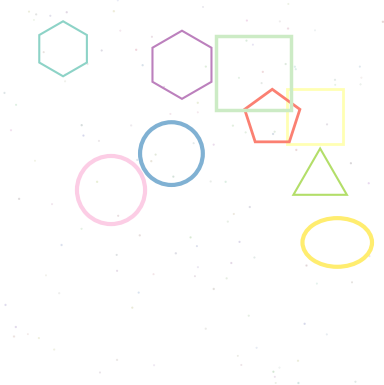[{"shape": "hexagon", "thickness": 1.5, "radius": 0.36, "center": [0.164, 0.873]}, {"shape": "square", "thickness": 2, "radius": 0.36, "center": [0.817, 0.698]}, {"shape": "pentagon", "thickness": 2, "radius": 0.38, "center": [0.707, 0.693]}, {"shape": "circle", "thickness": 3, "radius": 0.41, "center": [0.445, 0.601]}, {"shape": "triangle", "thickness": 1.5, "radius": 0.4, "center": [0.832, 0.534]}, {"shape": "circle", "thickness": 3, "radius": 0.44, "center": [0.288, 0.506]}, {"shape": "hexagon", "thickness": 1.5, "radius": 0.44, "center": [0.473, 0.832]}, {"shape": "square", "thickness": 2.5, "radius": 0.48, "center": [0.659, 0.81]}, {"shape": "oval", "thickness": 3, "radius": 0.45, "center": [0.876, 0.37]}]